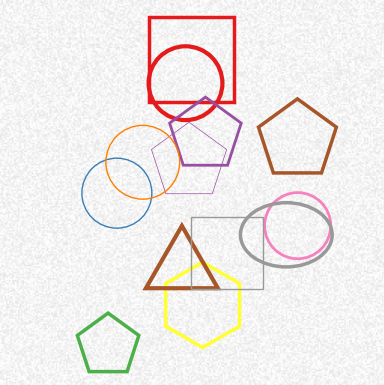[{"shape": "square", "thickness": 2.5, "radius": 0.55, "center": [0.497, 0.846]}, {"shape": "circle", "thickness": 3, "radius": 0.48, "center": [0.482, 0.784]}, {"shape": "circle", "thickness": 1, "radius": 0.45, "center": [0.304, 0.498]}, {"shape": "pentagon", "thickness": 2.5, "radius": 0.42, "center": [0.281, 0.103]}, {"shape": "pentagon", "thickness": 2, "radius": 0.49, "center": [0.534, 0.65]}, {"shape": "pentagon", "thickness": 0.5, "radius": 0.51, "center": [0.491, 0.58]}, {"shape": "circle", "thickness": 1, "radius": 0.48, "center": [0.371, 0.579]}, {"shape": "hexagon", "thickness": 2.5, "radius": 0.55, "center": [0.526, 0.208]}, {"shape": "triangle", "thickness": 3, "radius": 0.54, "center": [0.472, 0.305]}, {"shape": "pentagon", "thickness": 2.5, "radius": 0.53, "center": [0.773, 0.637]}, {"shape": "circle", "thickness": 2, "radius": 0.43, "center": [0.773, 0.414]}, {"shape": "square", "thickness": 1, "radius": 0.47, "center": [0.59, 0.342]}, {"shape": "oval", "thickness": 2.5, "radius": 0.6, "center": [0.744, 0.39]}]